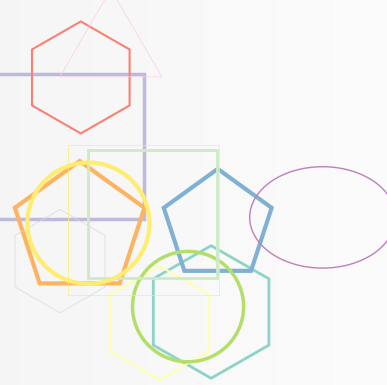[{"shape": "hexagon", "thickness": 2, "radius": 0.86, "center": [0.545, 0.19]}, {"shape": "hexagon", "thickness": 1.5, "radius": 0.74, "center": [0.412, 0.161]}, {"shape": "square", "thickness": 2.5, "radius": 0.94, "center": [0.183, 0.619]}, {"shape": "hexagon", "thickness": 1.5, "radius": 0.73, "center": [0.208, 0.799]}, {"shape": "pentagon", "thickness": 3, "radius": 0.73, "center": [0.562, 0.415]}, {"shape": "pentagon", "thickness": 3, "radius": 0.88, "center": [0.206, 0.406]}, {"shape": "circle", "thickness": 2.5, "radius": 0.72, "center": [0.485, 0.204]}, {"shape": "triangle", "thickness": 0.5, "radius": 0.76, "center": [0.286, 0.876]}, {"shape": "hexagon", "thickness": 0.5, "radius": 0.67, "center": [0.155, 0.322]}, {"shape": "oval", "thickness": 1, "radius": 0.94, "center": [0.832, 0.435]}, {"shape": "square", "thickness": 2, "radius": 0.83, "center": [0.394, 0.445]}, {"shape": "circle", "thickness": 3, "radius": 0.79, "center": [0.228, 0.42]}, {"shape": "square", "thickness": 0.5, "radius": 0.97, "center": [0.371, 0.428]}]